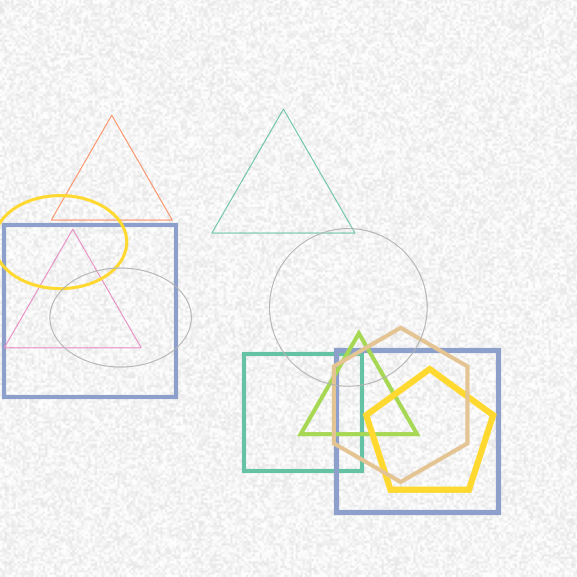[{"shape": "triangle", "thickness": 0.5, "radius": 0.72, "center": [0.491, 0.667]}, {"shape": "square", "thickness": 2, "radius": 0.51, "center": [0.524, 0.285]}, {"shape": "triangle", "thickness": 0.5, "radius": 0.61, "center": [0.194, 0.679]}, {"shape": "square", "thickness": 2.5, "radius": 0.7, "center": [0.722, 0.253]}, {"shape": "square", "thickness": 2, "radius": 0.75, "center": [0.155, 0.461]}, {"shape": "triangle", "thickness": 0.5, "radius": 0.68, "center": [0.126, 0.465]}, {"shape": "triangle", "thickness": 2, "radius": 0.58, "center": [0.621, 0.306]}, {"shape": "oval", "thickness": 1.5, "radius": 0.58, "center": [0.104, 0.58]}, {"shape": "pentagon", "thickness": 3, "radius": 0.58, "center": [0.744, 0.245]}, {"shape": "hexagon", "thickness": 2, "radius": 0.67, "center": [0.694, 0.298]}, {"shape": "circle", "thickness": 0.5, "radius": 0.68, "center": [0.603, 0.467]}, {"shape": "oval", "thickness": 0.5, "radius": 0.61, "center": [0.209, 0.449]}]